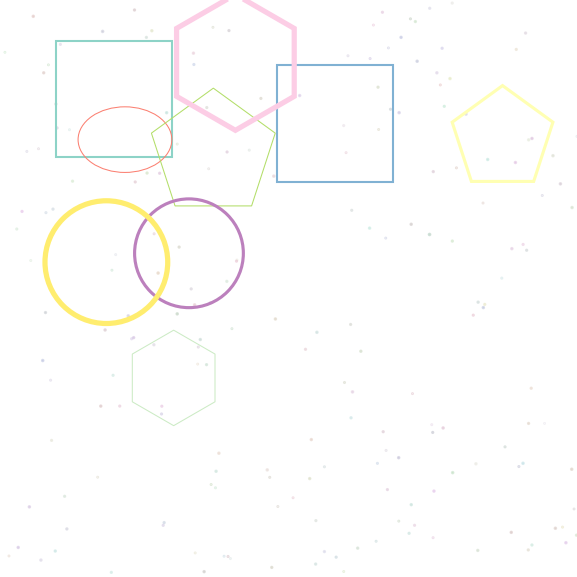[{"shape": "square", "thickness": 1, "radius": 0.5, "center": [0.197, 0.827]}, {"shape": "pentagon", "thickness": 1.5, "radius": 0.46, "center": [0.87, 0.759]}, {"shape": "oval", "thickness": 0.5, "radius": 0.41, "center": [0.216, 0.757]}, {"shape": "square", "thickness": 1, "radius": 0.5, "center": [0.58, 0.786]}, {"shape": "pentagon", "thickness": 0.5, "radius": 0.56, "center": [0.369, 0.734]}, {"shape": "hexagon", "thickness": 2.5, "radius": 0.59, "center": [0.408, 0.891]}, {"shape": "circle", "thickness": 1.5, "radius": 0.47, "center": [0.327, 0.561]}, {"shape": "hexagon", "thickness": 0.5, "radius": 0.41, "center": [0.301, 0.345]}, {"shape": "circle", "thickness": 2.5, "radius": 0.53, "center": [0.184, 0.545]}]